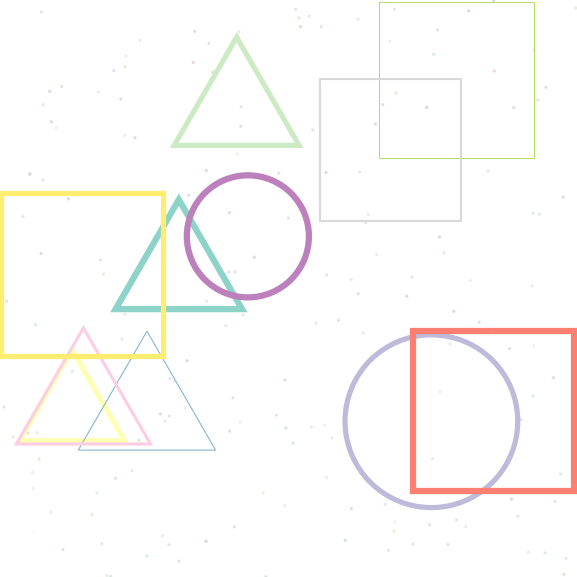[{"shape": "triangle", "thickness": 3, "radius": 0.63, "center": [0.31, 0.527]}, {"shape": "triangle", "thickness": 2.5, "radius": 0.53, "center": [0.125, 0.289]}, {"shape": "circle", "thickness": 2.5, "radius": 0.75, "center": [0.747, 0.27]}, {"shape": "square", "thickness": 3, "radius": 0.69, "center": [0.855, 0.288]}, {"shape": "triangle", "thickness": 0.5, "radius": 0.69, "center": [0.254, 0.288]}, {"shape": "square", "thickness": 0.5, "radius": 0.67, "center": [0.791, 0.861]}, {"shape": "triangle", "thickness": 1.5, "radius": 0.67, "center": [0.144, 0.297]}, {"shape": "square", "thickness": 1, "radius": 0.61, "center": [0.676, 0.739]}, {"shape": "circle", "thickness": 3, "radius": 0.53, "center": [0.429, 0.59]}, {"shape": "triangle", "thickness": 2.5, "radius": 0.62, "center": [0.41, 0.81]}, {"shape": "square", "thickness": 2.5, "radius": 0.7, "center": [0.142, 0.524]}]